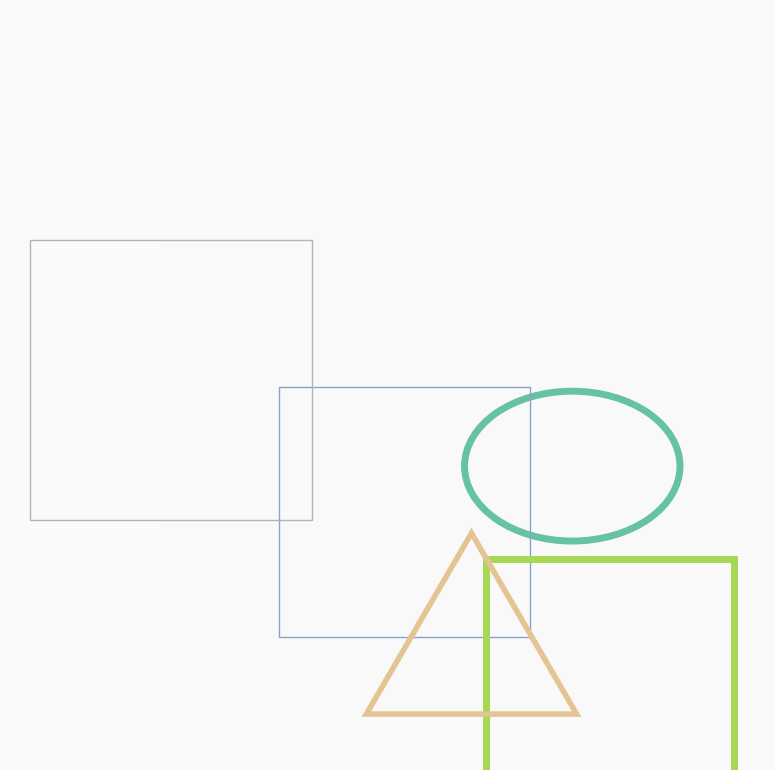[{"shape": "oval", "thickness": 2.5, "radius": 0.7, "center": [0.738, 0.395]}, {"shape": "square", "thickness": 0.5, "radius": 0.81, "center": [0.521, 0.335]}, {"shape": "square", "thickness": 2.5, "radius": 0.8, "center": [0.787, 0.114]}, {"shape": "triangle", "thickness": 2, "radius": 0.78, "center": [0.608, 0.151]}, {"shape": "square", "thickness": 0.5, "radius": 0.91, "center": [0.221, 0.506]}]